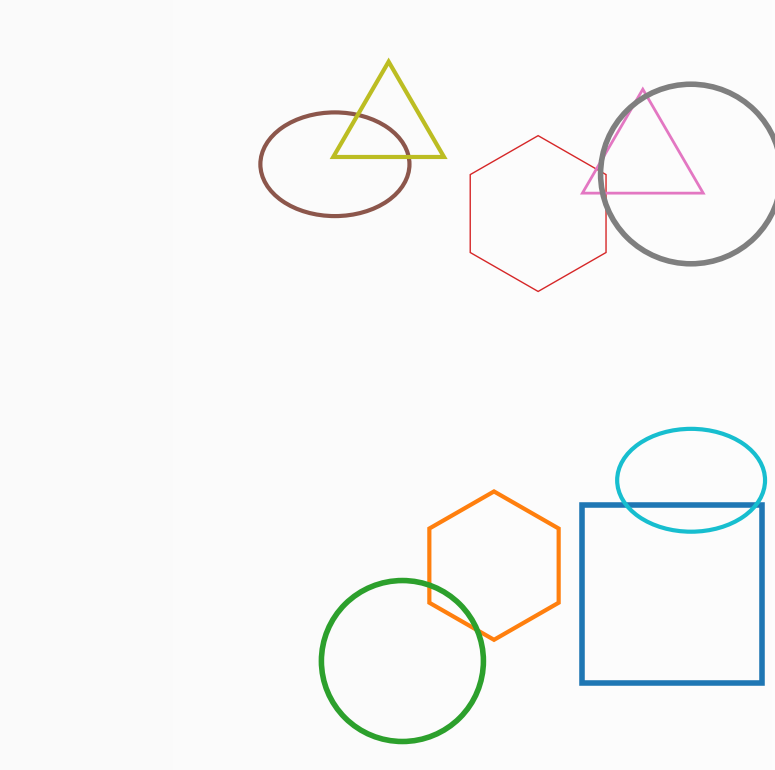[{"shape": "square", "thickness": 2, "radius": 0.58, "center": [0.867, 0.228]}, {"shape": "hexagon", "thickness": 1.5, "radius": 0.48, "center": [0.637, 0.265]}, {"shape": "circle", "thickness": 2, "radius": 0.52, "center": [0.519, 0.142]}, {"shape": "hexagon", "thickness": 0.5, "radius": 0.51, "center": [0.694, 0.723]}, {"shape": "oval", "thickness": 1.5, "radius": 0.48, "center": [0.432, 0.787]}, {"shape": "triangle", "thickness": 1, "radius": 0.45, "center": [0.829, 0.794]}, {"shape": "circle", "thickness": 2, "radius": 0.58, "center": [0.892, 0.774]}, {"shape": "triangle", "thickness": 1.5, "radius": 0.41, "center": [0.501, 0.837]}, {"shape": "oval", "thickness": 1.5, "radius": 0.48, "center": [0.892, 0.376]}]